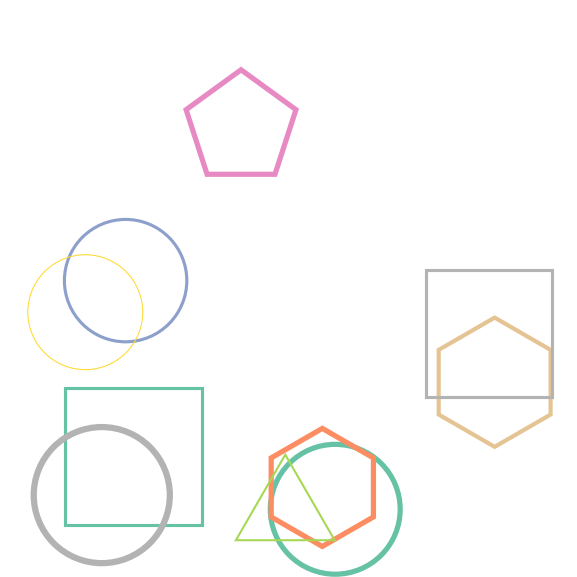[{"shape": "circle", "thickness": 2.5, "radius": 0.56, "center": [0.581, 0.117]}, {"shape": "square", "thickness": 1.5, "radius": 0.59, "center": [0.231, 0.208]}, {"shape": "hexagon", "thickness": 2.5, "radius": 0.51, "center": [0.558, 0.155]}, {"shape": "circle", "thickness": 1.5, "radius": 0.53, "center": [0.217, 0.513]}, {"shape": "pentagon", "thickness": 2.5, "radius": 0.5, "center": [0.417, 0.778]}, {"shape": "triangle", "thickness": 1, "radius": 0.49, "center": [0.494, 0.113]}, {"shape": "circle", "thickness": 0.5, "radius": 0.5, "center": [0.148, 0.459]}, {"shape": "hexagon", "thickness": 2, "radius": 0.56, "center": [0.857, 0.337]}, {"shape": "circle", "thickness": 3, "radius": 0.59, "center": [0.176, 0.142]}, {"shape": "square", "thickness": 1.5, "radius": 0.55, "center": [0.847, 0.422]}]